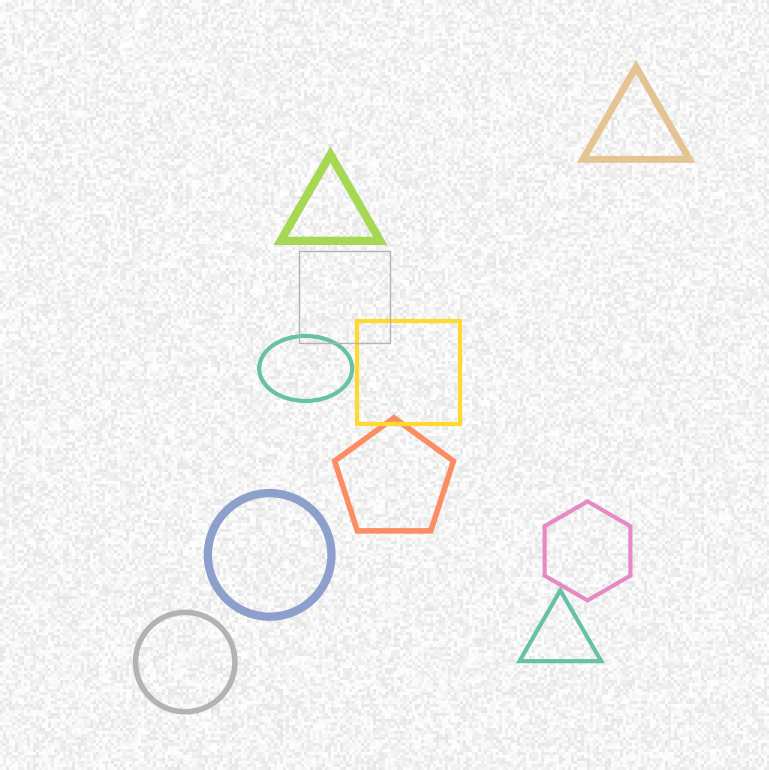[{"shape": "triangle", "thickness": 1.5, "radius": 0.31, "center": [0.728, 0.172]}, {"shape": "oval", "thickness": 1.5, "radius": 0.3, "center": [0.397, 0.521]}, {"shape": "pentagon", "thickness": 2, "radius": 0.41, "center": [0.512, 0.376]}, {"shape": "circle", "thickness": 3, "radius": 0.4, "center": [0.35, 0.279]}, {"shape": "hexagon", "thickness": 1.5, "radius": 0.32, "center": [0.763, 0.285]}, {"shape": "triangle", "thickness": 3, "radius": 0.37, "center": [0.429, 0.725]}, {"shape": "square", "thickness": 1.5, "radius": 0.33, "center": [0.531, 0.516]}, {"shape": "triangle", "thickness": 2.5, "radius": 0.4, "center": [0.826, 0.833]}, {"shape": "circle", "thickness": 2, "radius": 0.32, "center": [0.241, 0.14]}, {"shape": "square", "thickness": 0.5, "radius": 0.3, "center": [0.447, 0.614]}]